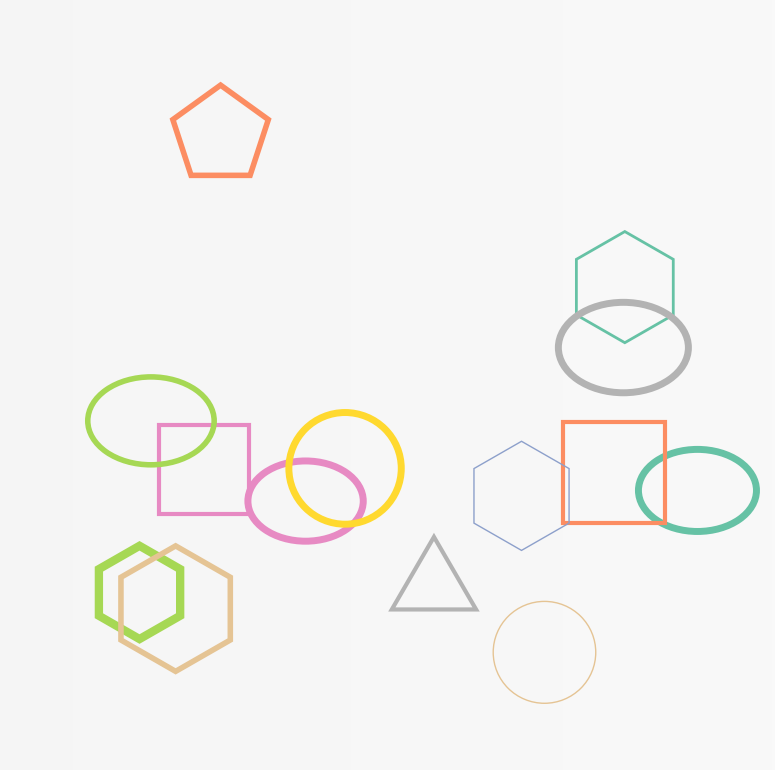[{"shape": "hexagon", "thickness": 1, "radius": 0.36, "center": [0.806, 0.627]}, {"shape": "oval", "thickness": 2.5, "radius": 0.38, "center": [0.9, 0.363]}, {"shape": "square", "thickness": 1.5, "radius": 0.33, "center": [0.792, 0.386]}, {"shape": "pentagon", "thickness": 2, "radius": 0.32, "center": [0.285, 0.825]}, {"shape": "hexagon", "thickness": 0.5, "radius": 0.35, "center": [0.673, 0.356]}, {"shape": "oval", "thickness": 2.5, "radius": 0.37, "center": [0.394, 0.349]}, {"shape": "square", "thickness": 1.5, "radius": 0.29, "center": [0.263, 0.391]}, {"shape": "oval", "thickness": 2, "radius": 0.41, "center": [0.195, 0.453]}, {"shape": "hexagon", "thickness": 3, "radius": 0.3, "center": [0.18, 0.231]}, {"shape": "circle", "thickness": 2.5, "radius": 0.36, "center": [0.445, 0.392]}, {"shape": "circle", "thickness": 0.5, "radius": 0.33, "center": [0.703, 0.153]}, {"shape": "hexagon", "thickness": 2, "radius": 0.41, "center": [0.227, 0.21]}, {"shape": "oval", "thickness": 2.5, "radius": 0.42, "center": [0.804, 0.549]}, {"shape": "triangle", "thickness": 1.5, "radius": 0.31, "center": [0.56, 0.24]}]